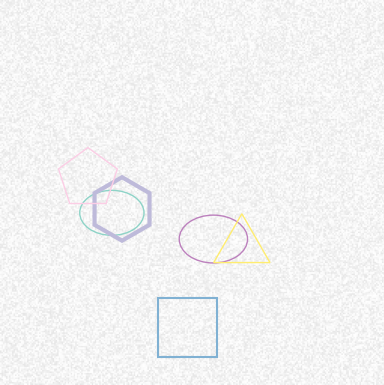[{"shape": "oval", "thickness": 1, "radius": 0.42, "center": [0.291, 0.447]}, {"shape": "hexagon", "thickness": 3, "radius": 0.41, "center": [0.317, 0.457]}, {"shape": "square", "thickness": 1.5, "radius": 0.38, "center": [0.486, 0.15]}, {"shape": "pentagon", "thickness": 1, "radius": 0.4, "center": [0.228, 0.536]}, {"shape": "oval", "thickness": 1, "radius": 0.44, "center": [0.554, 0.379]}, {"shape": "triangle", "thickness": 1, "radius": 0.42, "center": [0.628, 0.36]}]